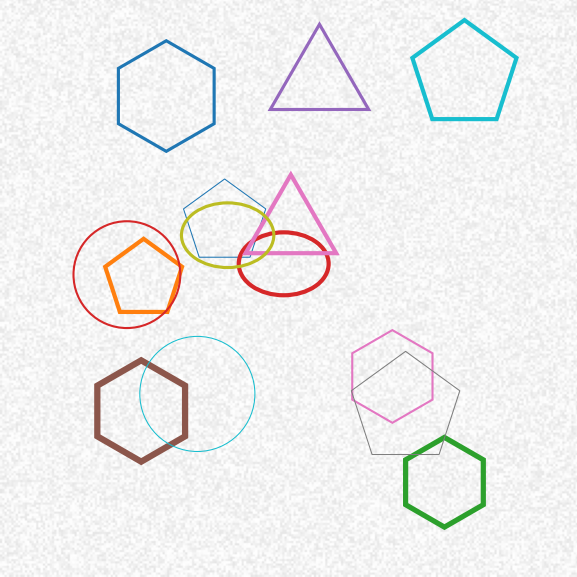[{"shape": "hexagon", "thickness": 1.5, "radius": 0.48, "center": [0.288, 0.833]}, {"shape": "pentagon", "thickness": 0.5, "radius": 0.37, "center": [0.389, 0.614]}, {"shape": "pentagon", "thickness": 2, "radius": 0.35, "center": [0.249, 0.516]}, {"shape": "hexagon", "thickness": 2.5, "radius": 0.39, "center": [0.77, 0.164]}, {"shape": "circle", "thickness": 1, "radius": 0.46, "center": [0.22, 0.524]}, {"shape": "oval", "thickness": 2, "radius": 0.39, "center": [0.491, 0.542]}, {"shape": "triangle", "thickness": 1.5, "radius": 0.49, "center": [0.553, 0.859]}, {"shape": "hexagon", "thickness": 3, "radius": 0.44, "center": [0.245, 0.287]}, {"shape": "hexagon", "thickness": 1, "radius": 0.4, "center": [0.679, 0.347]}, {"shape": "triangle", "thickness": 2, "radius": 0.45, "center": [0.504, 0.606]}, {"shape": "pentagon", "thickness": 0.5, "radius": 0.49, "center": [0.702, 0.292]}, {"shape": "oval", "thickness": 1.5, "radius": 0.4, "center": [0.394, 0.592]}, {"shape": "circle", "thickness": 0.5, "radius": 0.5, "center": [0.342, 0.317]}, {"shape": "pentagon", "thickness": 2, "radius": 0.47, "center": [0.804, 0.87]}]